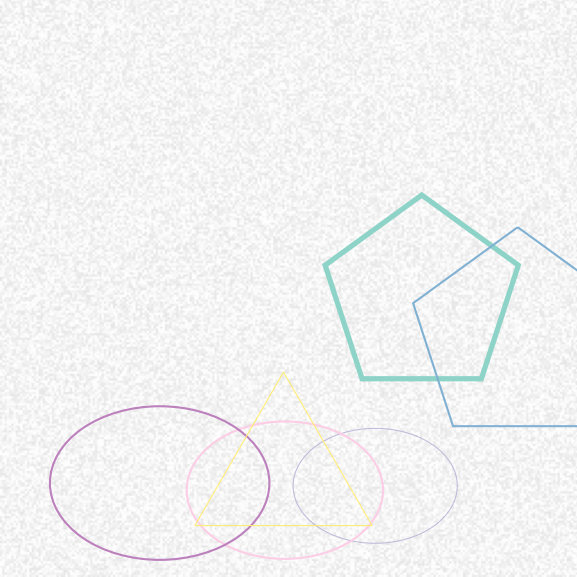[{"shape": "pentagon", "thickness": 2.5, "radius": 0.88, "center": [0.73, 0.486]}, {"shape": "oval", "thickness": 0.5, "radius": 0.71, "center": [0.65, 0.158]}, {"shape": "pentagon", "thickness": 1, "radius": 0.95, "center": [0.896, 0.415]}, {"shape": "oval", "thickness": 1, "radius": 0.85, "center": [0.493, 0.15]}, {"shape": "oval", "thickness": 1, "radius": 0.95, "center": [0.276, 0.163]}, {"shape": "triangle", "thickness": 0.5, "radius": 0.89, "center": [0.491, 0.178]}]